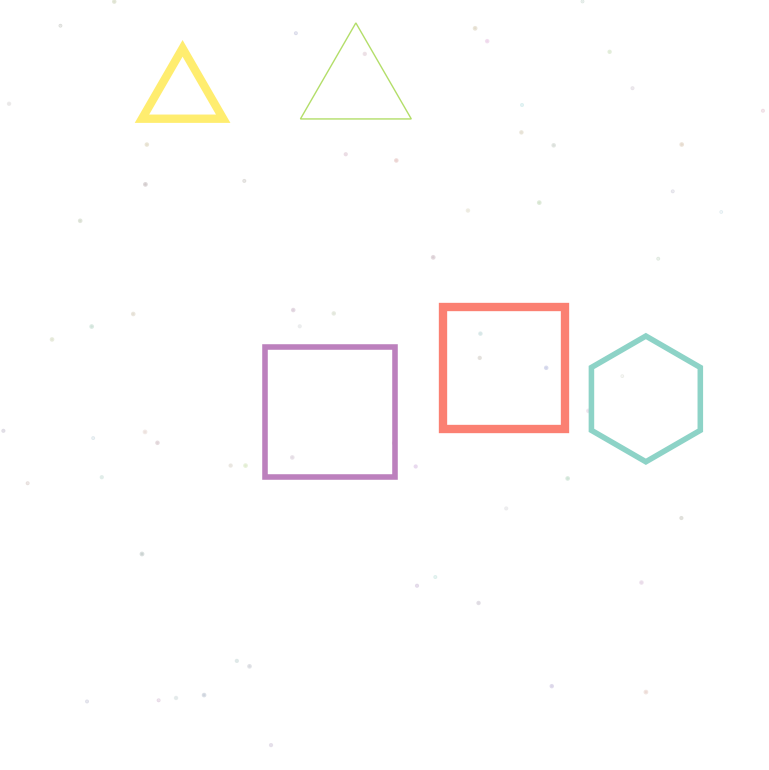[{"shape": "hexagon", "thickness": 2, "radius": 0.41, "center": [0.839, 0.482]}, {"shape": "square", "thickness": 3, "radius": 0.4, "center": [0.654, 0.522]}, {"shape": "triangle", "thickness": 0.5, "radius": 0.42, "center": [0.462, 0.887]}, {"shape": "square", "thickness": 2, "radius": 0.42, "center": [0.428, 0.466]}, {"shape": "triangle", "thickness": 3, "radius": 0.3, "center": [0.237, 0.876]}]